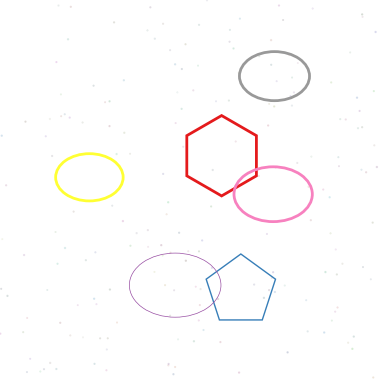[{"shape": "hexagon", "thickness": 2, "radius": 0.52, "center": [0.576, 0.595]}, {"shape": "pentagon", "thickness": 1, "radius": 0.47, "center": [0.626, 0.246]}, {"shape": "oval", "thickness": 0.5, "radius": 0.59, "center": [0.455, 0.259]}, {"shape": "oval", "thickness": 2, "radius": 0.44, "center": [0.232, 0.539]}, {"shape": "oval", "thickness": 2, "radius": 0.51, "center": [0.71, 0.496]}, {"shape": "oval", "thickness": 2, "radius": 0.46, "center": [0.713, 0.802]}]